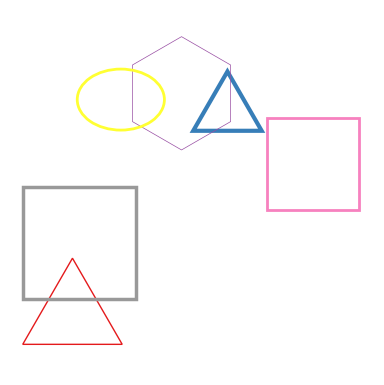[{"shape": "triangle", "thickness": 1, "radius": 0.75, "center": [0.188, 0.18]}, {"shape": "triangle", "thickness": 3, "radius": 0.51, "center": [0.591, 0.712]}, {"shape": "hexagon", "thickness": 0.5, "radius": 0.74, "center": [0.472, 0.758]}, {"shape": "oval", "thickness": 2, "radius": 0.57, "center": [0.314, 0.741]}, {"shape": "square", "thickness": 2, "radius": 0.59, "center": [0.813, 0.574]}, {"shape": "square", "thickness": 2.5, "radius": 0.73, "center": [0.207, 0.369]}]